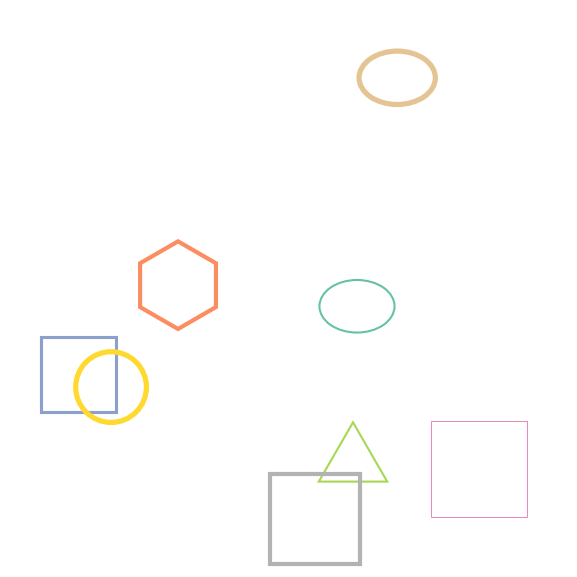[{"shape": "oval", "thickness": 1, "radius": 0.33, "center": [0.618, 0.469]}, {"shape": "hexagon", "thickness": 2, "radius": 0.38, "center": [0.308, 0.505]}, {"shape": "square", "thickness": 1.5, "radius": 0.32, "center": [0.136, 0.35]}, {"shape": "square", "thickness": 0.5, "radius": 0.42, "center": [0.83, 0.188]}, {"shape": "triangle", "thickness": 1, "radius": 0.34, "center": [0.611, 0.199]}, {"shape": "circle", "thickness": 2.5, "radius": 0.31, "center": [0.192, 0.329]}, {"shape": "oval", "thickness": 2.5, "radius": 0.33, "center": [0.688, 0.864]}, {"shape": "square", "thickness": 2, "radius": 0.39, "center": [0.545, 0.101]}]